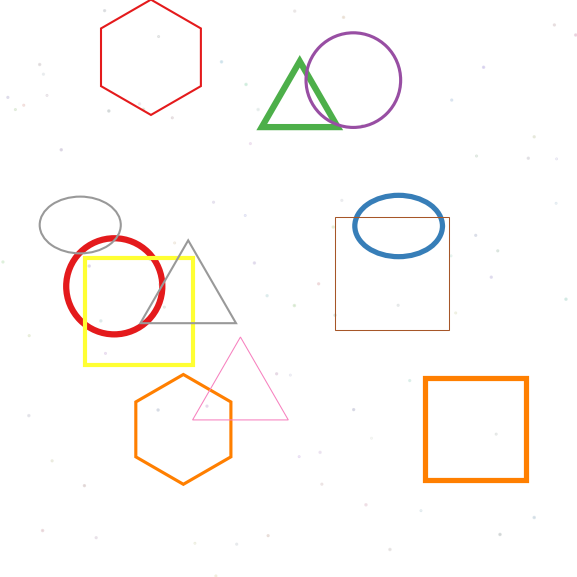[{"shape": "hexagon", "thickness": 1, "radius": 0.5, "center": [0.261, 0.9]}, {"shape": "circle", "thickness": 3, "radius": 0.42, "center": [0.198, 0.503]}, {"shape": "oval", "thickness": 2.5, "radius": 0.38, "center": [0.69, 0.608]}, {"shape": "triangle", "thickness": 3, "radius": 0.38, "center": [0.519, 0.817]}, {"shape": "circle", "thickness": 1.5, "radius": 0.41, "center": [0.612, 0.86]}, {"shape": "hexagon", "thickness": 1.5, "radius": 0.48, "center": [0.318, 0.256]}, {"shape": "square", "thickness": 2.5, "radius": 0.44, "center": [0.823, 0.256]}, {"shape": "square", "thickness": 2, "radius": 0.46, "center": [0.241, 0.46]}, {"shape": "square", "thickness": 0.5, "radius": 0.49, "center": [0.679, 0.525]}, {"shape": "triangle", "thickness": 0.5, "radius": 0.48, "center": [0.416, 0.32]}, {"shape": "oval", "thickness": 1, "radius": 0.35, "center": [0.139, 0.61]}, {"shape": "triangle", "thickness": 1, "radius": 0.48, "center": [0.326, 0.487]}]